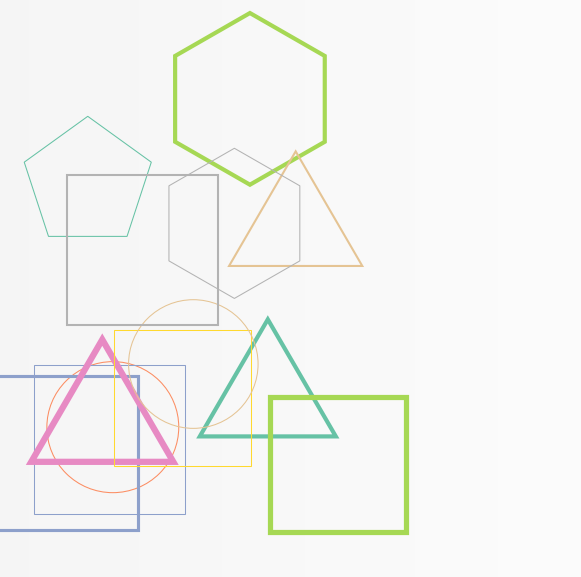[{"shape": "triangle", "thickness": 2, "radius": 0.68, "center": [0.461, 0.311]}, {"shape": "pentagon", "thickness": 0.5, "radius": 0.57, "center": [0.151, 0.683]}, {"shape": "circle", "thickness": 0.5, "radius": 0.57, "center": [0.194, 0.259]}, {"shape": "square", "thickness": 1.5, "radius": 0.67, "center": [0.105, 0.215]}, {"shape": "square", "thickness": 0.5, "radius": 0.65, "center": [0.188, 0.238]}, {"shape": "triangle", "thickness": 3, "radius": 0.71, "center": [0.176, 0.27]}, {"shape": "hexagon", "thickness": 2, "radius": 0.74, "center": [0.43, 0.828]}, {"shape": "square", "thickness": 2.5, "radius": 0.58, "center": [0.582, 0.195]}, {"shape": "square", "thickness": 0.5, "radius": 0.59, "center": [0.314, 0.31]}, {"shape": "triangle", "thickness": 1, "radius": 0.66, "center": [0.509, 0.605]}, {"shape": "circle", "thickness": 0.5, "radius": 0.56, "center": [0.333, 0.369]}, {"shape": "hexagon", "thickness": 0.5, "radius": 0.65, "center": [0.403, 0.612]}, {"shape": "square", "thickness": 1, "radius": 0.65, "center": [0.245, 0.566]}]